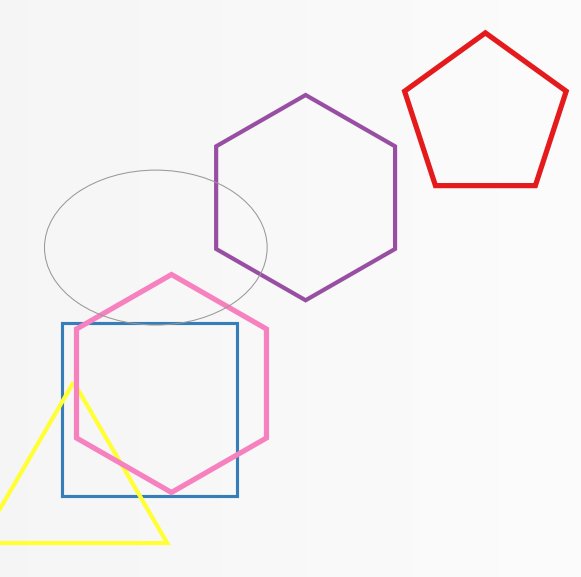[{"shape": "pentagon", "thickness": 2.5, "radius": 0.73, "center": [0.835, 0.796]}, {"shape": "square", "thickness": 1.5, "radius": 0.75, "center": [0.257, 0.29]}, {"shape": "hexagon", "thickness": 2, "radius": 0.89, "center": [0.526, 0.657]}, {"shape": "triangle", "thickness": 2, "radius": 0.93, "center": [0.127, 0.152]}, {"shape": "hexagon", "thickness": 2.5, "radius": 0.94, "center": [0.295, 0.335]}, {"shape": "oval", "thickness": 0.5, "radius": 0.96, "center": [0.268, 0.57]}]